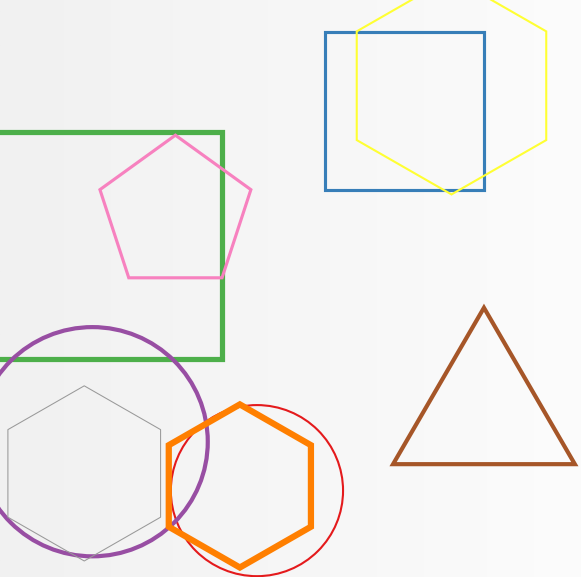[{"shape": "circle", "thickness": 1, "radius": 0.74, "center": [0.442, 0.15]}, {"shape": "square", "thickness": 1.5, "radius": 0.68, "center": [0.696, 0.807]}, {"shape": "square", "thickness": 2.5, "radius": 0.98, "center": [0.186, 0.574]}, {"shape": "circle", "thickness": 2, "radius": 0.99, "center": [0.159, 0.234]}, {"shape": "hexagon", "thickness": 3, "radius": 0.71, "center": [0.413, 0.158]}, {"shape": "hexagon", "thickness": 1, "radius": 0.94, "center": [0.777, 0.851]}, {"shape": "triangle", "thickness": 2, "radius": 0.9, "center": [0.833, 0.286]}, {"shape": "pentagon", "thickness": 1.5, "radius": 0.68, "center": [0.302, 0.629]}, {"shape": "hexagon", "thickness": 0.5, "radius": 0.76, "center": [0.145, 0.179]}]